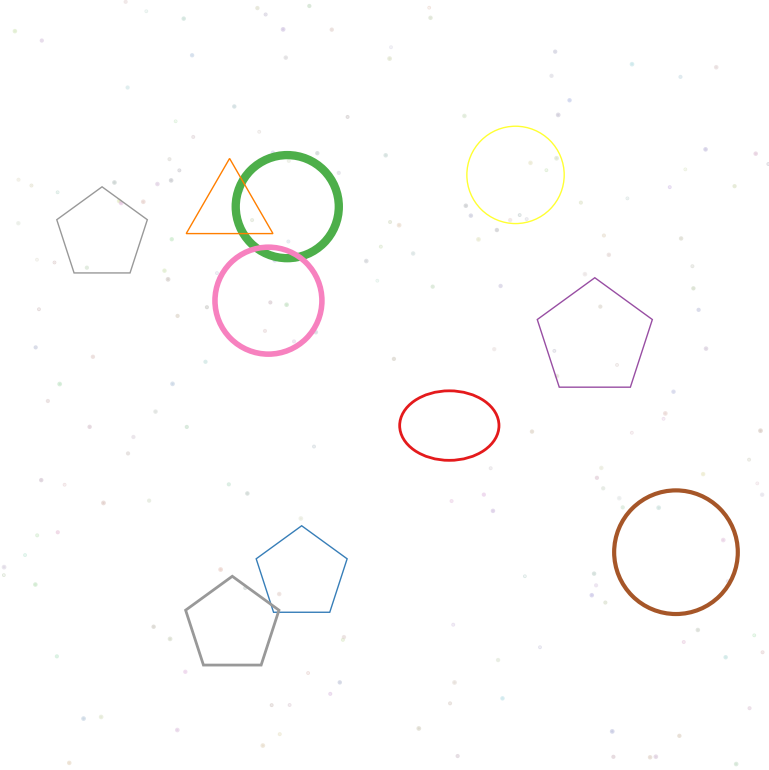[{"shape": "oval", "thickness": 1, "radius": 0.32, "center": [0.584, 0.447]}, {"shape": "pentagon", "thickness": 0.5, "radius": 0.31, "center": [0.392, 0.255]}, {"shape": "circle", "thickness": 3, "radius": 0.33, "center": [0.373, 0.732]}, {"shape": "pentagon", "thickness": 0.5, "radius": 0.39, "center": [0.772, 0.561]}, {"shape": "triangle", "thickness": 0.5, "radius": 0.33, "center": [0.298, 0.729]}, {"shape": "circle", "thickness": 0.5, "radius": 0.32, "center": [0.67, 0.773]}, {"shape": "circle", "thickness": 1.5, "radius": 0.4, "center": [0.878, 0.283]}, {"shape": "circle", "thickness": 2, "radius": 0.35, "center": [0.349, 0.61]}, {"shape": "pentagon", "thickness": 1, "radius": 0.32, "center": [0.302, 0.188]}, {"shape": "pentagon", "thickness": 0.5, "radius": 0.31, "center": [0.133, 0.696]}]